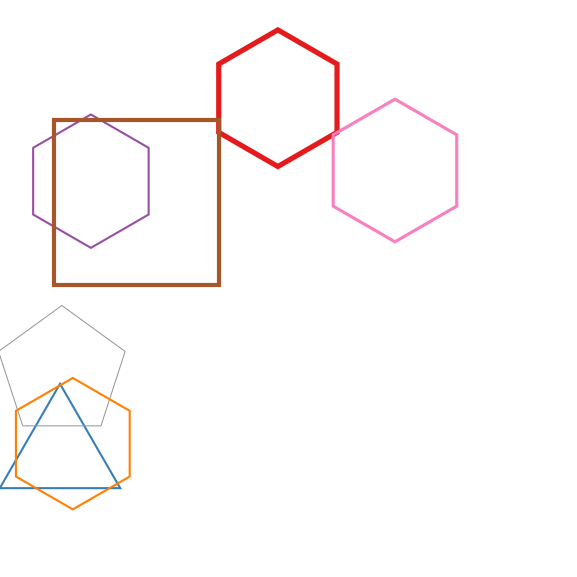[{"shape": "hexagon", "thickness": 2.5, "radius": 0.59, "center": [0.481, 0.829]}, {"shape": "triangle", "thickness": 1, "radius": 0.6, "center": [0.104, 0.214]}, {"shape": "hexagon", "thickness": 1, "radius": 0.58, "center": [0.157, 0.685]}, {"shape": "hexagon", "thickness": 1, "radius": 0.57, "center": [0.126, 0.231]}, {"shape": "square", "thickness": 2, "radius": 0.71, "center": [0.237, 0.649]}, {"shape": "hexagon", "thickness": 1.5, "radius": 0.62, "center": [0.684, 0.704]}, {"shape": "pentagon", "thickness": 0.5, "radius": 0.58, "center": [0.107, 0.355]}]